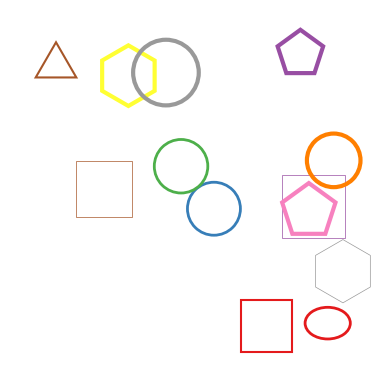[{"shape": "oval", "thickness": 2, "radius": 0.29, "center": [0.851, 0.161]}, {"shape": "square", "thickness": 1.5, "radius": 0.34, "center": [0.692, 0.154]}, {"shape": "circle", "thickness": 2, "radius": 0.34, "center": [0.556, 0.458]}, {"shape": "circle", "thickness": 2, "radius": 0.35, "center": [0.47, 0.568]}, {"shape": "pentagon", "thickness": 3, "radius": 0.31, "center": [0.78, 0.86]}, {"shape": "square", "thickness": 0.5, "radius": 0.41, "center": [0.815, 0.463]}, {"shape": "circle", "thickness": 3, "radius": 0.35, "center": [0.867, 0.583]}, {"shape": "hexagon", "thickness": 3, "radius": 0.39, "center": [0.333, 0.803]}, {"shape": "triangle", "thickness": 1.5, "radius": 0.3, "center": [0.145, 0.829]}, {"shape": "square", "thickness": 0.5, "radius": 0.36, "center": [0.271, 0.51]}, {"shape": "pentagon", "thickness": 3, "radius": 0.36, "center": [0.802, 0.452]}, {"shape": "circle", "thickness": 3, "radius": 0.43, "center": [0.431, 0.812]}, {"shape": "hexagon", "thickness": 0.5, "radius": 0.41, "center": [0.891, 0.296]}]